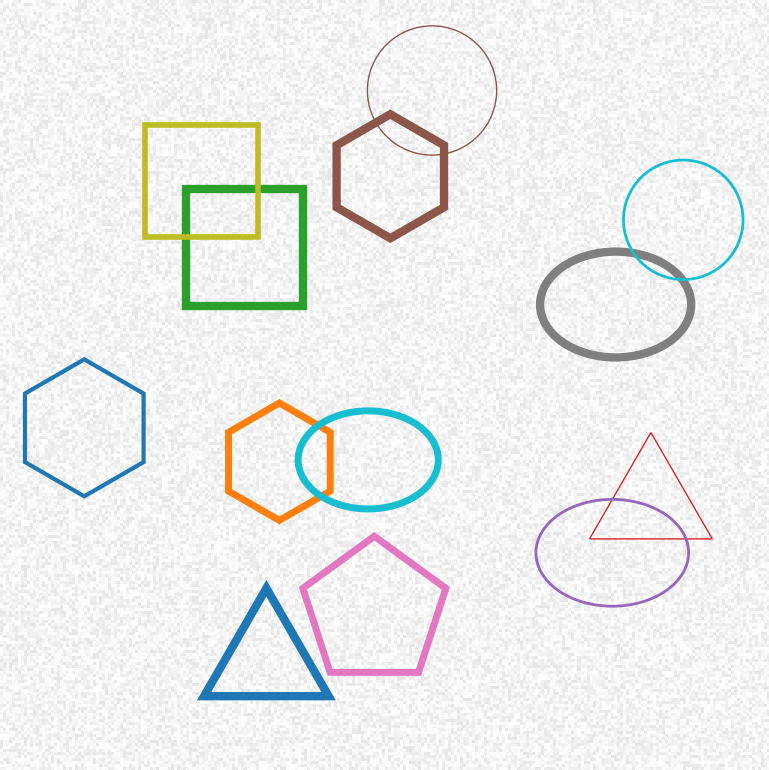[{"shape": "hexagon", "thickness": 1.5, "radius": 0.44, "center": [0.109, 0.444]}, {"shape": "triangle", "thickness": 3, "radius": 0.47, "center": [0.346, 0.143]}, {"shape": "hexagon", "thickness": 2.5, "radius": 0.38, "center": [0.363, 0.4]}, {"shape": "square", "thickness": 3, "radius": 0.38, "center": [0.318, 0.679]}, {"shape": "triangle", "thickness": 0.5, "radius": 0.46, "center": [0.845, 0.346]}, {"shape": "oval", "thickness": 1, "radius": 0.5, "center": [0.795, 0.282]}, {"shape": "circle", "thickness": 0.5, "radius": 0.42, "center": [0.561, 0.882]}, {"shape": "hexagon", "thickness": 3, "radius": 0.4, "center": [0.507, 0.771]}, {"shape": "pentagon", "thickness": 2.5, "radius": 0.49, "center": [0.486, 0.206]}, {"shape": "oval", "thickness": 3, "radius": 0.49, "center": [0.8, 0.605]}, {"shape": "square", "thickness": 2, "radius": 0.36, "center": [0.261, 0.765]}, {"shape": "circle", "thickness": 1, "radius": 0.39, "center": [0.887, 0.715]}, {"shape": "oval", "thickness": 2.5, "radius": 0.46, "center": [0.478, 0.403]}]